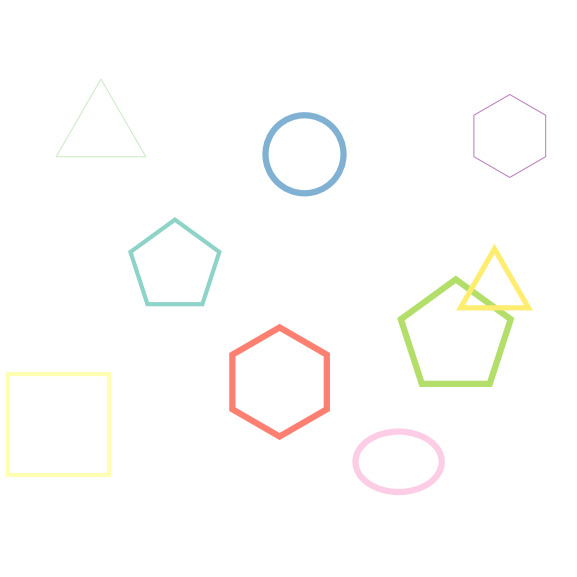[{"shape": "pentagon", "thickness": 2, "radius": 0.4, "center": [0.303, 0.538]}, {"shape": "square", "thickness": 2, "radius": 0.44, "center": [0.101, 0.265]}, {"shape": "hexagon", "thickness": 3, "radius": 0.47, "center": [0.484, 0.338]}, {"shape": "circle", "thickness": 3, "radius": 0.34, "center": [0.527, 0.732]}, {"shape": "pentagon", "thickness": 3, "radius": 0.5, "center": [0.789, 0.415]}, {"shape": "oval", "thickness": 3, "radius": 0.37, "center": [0.69, 0.199]}, {"shape": "hexagon", "thickness": 0.5, "radius": 0.36, "center": [0.883, 0.764]}, {"shape": "triangle", "thickness": 0.5, "radius": 0.45, "center": [0.175, 0.773]}, {"shape": "triangle", "thickness": 2.5, "radius": 0.34, "center": [0.856, 0.5]}]